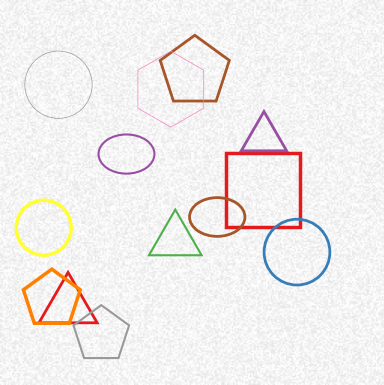[{"shape": "square", "thickness": 2.5, "radius": 0.48, "center": [0.683, 0.508]}, {"shape": "triangle", "thickness": 2, "radius": 0.44, "center": [0.177, 0.205]}, {"shape": "circle", "thickness": 2, "radius": 0.43, "center": [0.771, 0.345]}, {"shape": "triangle", "thickness": 1.5, "radius": 0.39, "center": [0.455, 0.377]}, {"shape": "oval", "thickness": 1.5, "radius": 0.36, "center": [0.329, 0.6]}, {"shape": "triangle", "thickness": 2, "radius": 0.34, "center": [0.686, 0.642]}, {"shape": "pentagon", "thickness": 2.5, "radius": 0.39, "center": [0.135, 0.223]}, {"shape": "circle", "thickness": 2.5, "radius": 0.36, "center": [0.114, 0.408]}, {"shape": "pentagon", "thickness": 2, "radius": 0.47, "center": [0.506, 0.814]}, {"shape": "oval", "thickness": 2, "radius": 0.36, "center": [0.564, 0.436]}, {"shape": "hexagon", "thickness": 0.5, "radius": 0.49, "center": [0.444, 0.768]}, {"shape": "pentagon", "thickness": 1.5, "radius": 0.38, "center": [0.263, 0.131]}, {"shape": "circle", "thickness": 0.5, "radius": 0.44, "center": [0.152, 0.78]}]